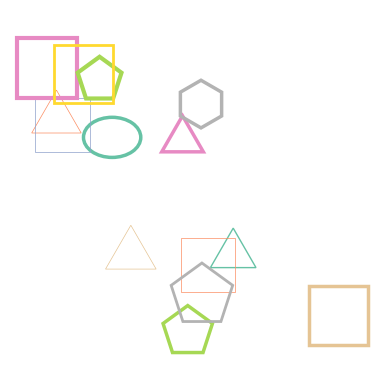[{"shape": "triangle", "thickness": 1, "radius": 0.34, "center": [0.606, 0.339]}, {"shape": "oval", "thickness": 2.5, "radius": 0.37, "center": [0.291, 0.643]}, {"shape": "triangle", "thickness": 0.5, "radius": 0.37, "center": [0.147, 0.692]}, {"shape": "square", "thickness": 0.5, "radius": 0.35, "center": [0.54, 0.312]}, {"shape": "square", "thickness": 0.5, "radius": 0.36, "center": [0.163, 0.675]}, {"shape": "square", "thickness": 3, "radius": 0.39, "center": [0.123, 0.823]}, {"shape": "triangle", "thickness": 2.5, "radius": 0.31, "center": [0.474, 0.637]}, {"shape": "pentagon", "thickness": 3, "radius": 0.3, "center": [0.259, 0.793]}, {"shape": "pentagon", "thickness": 2.5, "radius": 0.34, "center": [0.488, 0.139]}, {"shape": "square", "thickness": 2, "radius": 0.38, "center": [0.217, 0.807]}, {"shape": "square", "thickness": 2.5, "radius": 0.38, "center": [0.878, 0.18]}, {"shape": "triangle", "thickness": 0.5, "radius": 0.38, "center": [0.34, 0.339]}, {"shape": "hexagon", "thickness": 2.5, "radius": 0.31, "center": [0.522, 0.73]}, {"shape": "pentagon", "thickness": 2, "radius": 0.42, "center": [0.524, 0.233]}]